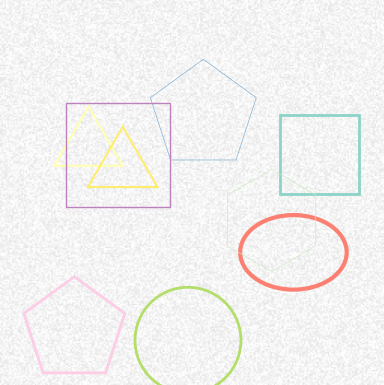[{"shape": "square", "thickness": 2, "radius": 0.52, "center": [0.83, 0.598]}, {"shape": "triangle", "thickness": 1.5, "radius": 0.51, "center": [0.23, 0.621]}, {"shape": "oval", "thickness": 3, "radius": 0.69, "center": [0.762, 0.345]}, {"shape": "pentagon", "thickness": 0.5, "radius": 0.72, "center": [0.528, 0.701]}, {"shape": "circle", "thickness": 2, "radius": 0.69, "center": [0.488, 0.116]}, {"shape": "pentagon", "thickness": 2, "radius": 0.69, "center": [0.193, 0.143]}, {"shape": "square", "thickness": 1, "radius": 0.67, "center": [0.306, 0.597]}, {"shape": "hexagon", "thickness": 0.5, "radius": 0.66, "center": [0.705, 0.428]}, {"shape": "triangle", "thickness": 1.5, "radius": 0.52, "center": [0.319, 0.566]}]